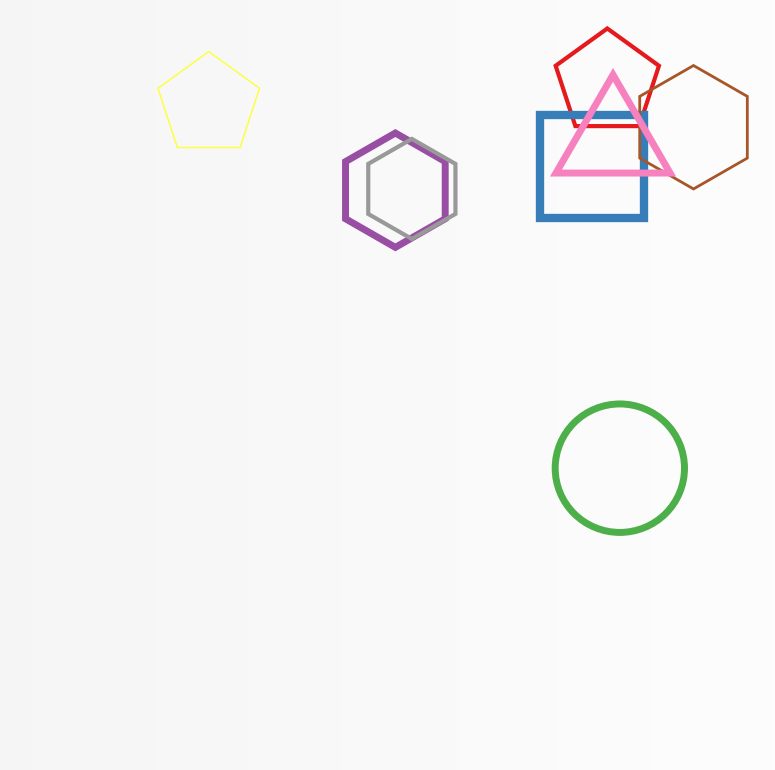[{"shape": "pentagon", "thickness": 1.5, "radius": 0.35, "center": [0.784, 0.893]}, {"shape": "square", "thickness": 3, "radius": 0.33, "center": [0.764, 0.783]}, {"shape": "circle", "thickness": 2.5, "radius": 0.42, "center": [0.8, 0.392]}, {"shape": "hexagon", "thickness": 2.5, "radius": 0.37, "center": [0.51, 0.753]}, {"shape": "pentagon", "thickness": 0.5, "radius": 0.34, "center": [0.269, 0.864]}, {"shape": "hexagon", "thickness": 1, "radius": 0.4, "center": [0.895, 0.835]}, {"shape": "triangle", "thickness": 2.5, "radius": 0.43, "center": [0.791, 0.818]}, {"shape": "hexagon", "thickness": 1.5, "radius": 0.32, "center": [0.531, 0.755]}]